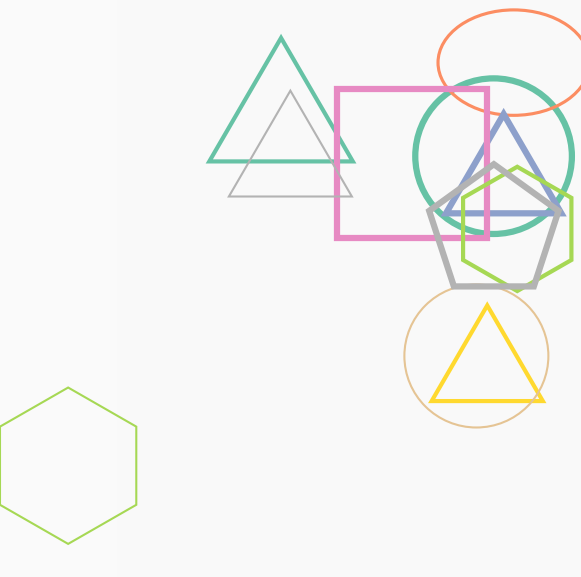[{"shape": "triangle", "thickness": 2, "radius": 0.71, "center": [0.484, 0.791]}, {"shape": "circle", "thickness": 3, "radius": 0.67, "center": [0.849, 0.729]}, {"shape": "oval", "thickness": 1.5, "radius": 0.65, "center": [0.884, 0.891]}, {"shape": "triangle", "thickness": 3, "radius": 0.57, "center": [0.867, 0.687]}, {"shape": "square", "thickness": 3, "radius": 0.65, "center": [0.708, 0.716]}, {"shape": "hexagon", "thickness": 1, "radius": 0.68, "center": [0.117, 0.193]}, {"shape": "hexagon", "thickness": 2, "radius": 0.54, "center": [0.89, 0.603]}, {"shape": "triangle", "thickness": 2, "radius": 0.55, "center": [0.838, 0.36]}, {"shape": "circle", "thickness": 1, "radius": 0.62, "center": [0.82, 0.383]}, {"shape": "pentagon", "thickness": 3, "radius": 0.58, "center": [0.85, 0.598]}, {"shape": "triangle", "thickness": 1, "radius": 0.61, "center": [0.5, 0.72]}]